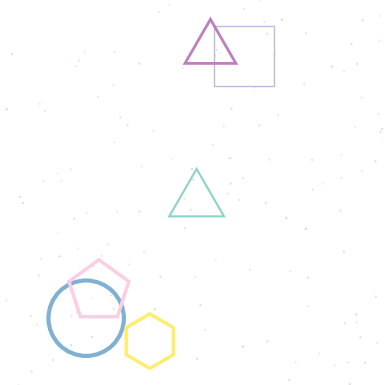[{"shape": "triangle", "thickness": 1.5, "radius": 0.41, "center": [0.511, 0.479]}, {"shape": "square", "thickness": 1, "radius": 0.39, "center": [0.633, 0.854]}, {"shape": "circle", "thickness": 3, "radius": 0.49, "center": [0.224, 0.173]}, {"shape": "pentagon", "thickness": 2.5, "radius": 0.41, "center": [0.257, 0.244]}, {"shape": "triangle", "thickness": 2, "radius": 0.38, "center": [0.547, 0.873]}, {"shape": "hexagon", "thickness": 2.5, "radius": 0.35, "center": [0.389, 0.114]}]